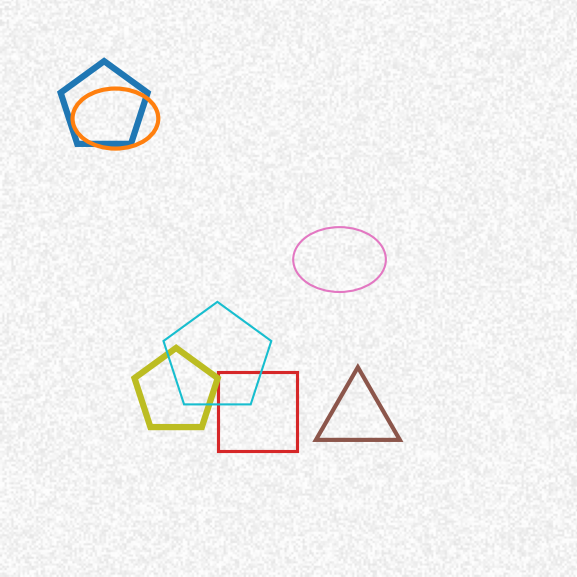[{"shape": "pentagon", "thickness": 3, "radius": 0.4, "center": [0.18, 0.814]}, {"shape": "oval", "thickness": 2, "radius": 0.37, "center": [0.2, 0.794]}, {"shape": "square", "thickness": 1.5, "radius": 0.34, "center": [0.446, 0.287]}, {"shape": "triangle", "thickness": 2, "radius": 0.42, "center": [0.62, 0.279]}, {"shape": "oval", "thickness": 1, "radius": 0.4, "center": [0.588, 0.55]}, {"shape": "pentagon", "thickness": 3, "radius": 0.38, "center": [0.305, 0.321]}, {"shape": "pentagon", "thickness": 1, "radius": 0.49, "center": [0.376, 0.378]}]